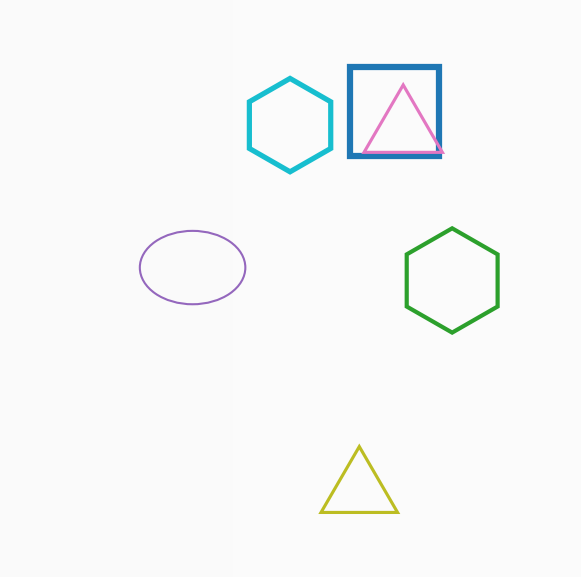[{"shape": "square", "thickness": 3, "radius": 0.38, "center": [0.679, 0.806]}, {"shape": "hexagon", "thickness": 2, "radius": 0.45, "center": [0.778, 0.513]}, {"shape": "oval", "thickness": 1, "radius": 0.45, "center": [0.331, 0.536]}, {"shape": "triangle", "thickness": 1.5, "radius": 0.39, "center": [0.694, 0.774]}, {"shape": "triangle", "thickness": 1.5, "radius": 0.38, "center": [0.618, 0.15]}, {"shape": "hexagon", "thickness": 2.5, "radius": 0.4, "center": [0.499, 0.782]}]